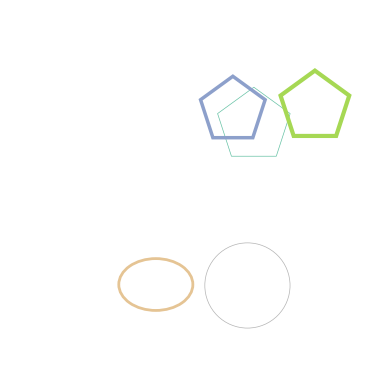[{"shape": "pentagon", "thickness": 0.5, "radius": 0.5, "center": [0.659, 0.674]}, {"shape": "pentagon", "thickness": 2.5, "radius": 0.44, "center": [0.605, 0.714]}, {"shape": "pentagon", "thickness": 3, "radius": 0.47, "center": [0.818, 0.723]}, {"shape": "oval", "thickness": 2, "radius": 0.48, "center": [0.405, 0.261]}, {"shape": "circle", "thickness": 0.5, "radius": 0.55, "center": [0.643, 0.259]}]